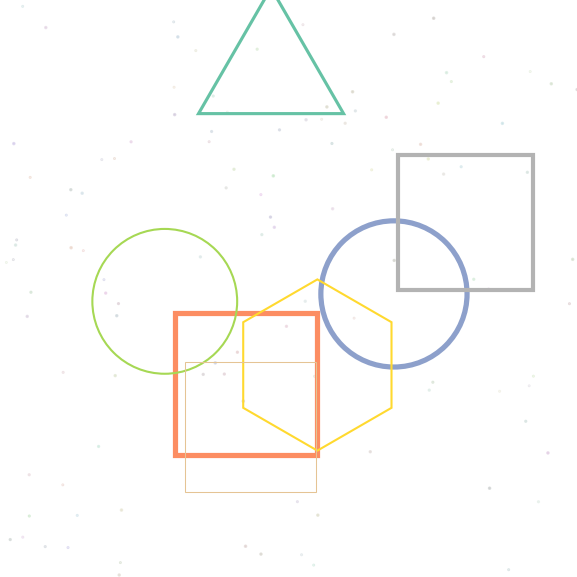[{"shape": "triangle", "thickness": 1.5, "radius": 0.72, "center": [0.469, 0.875]}, {"shape": "square", "thickness": 2.5, "radius": 0.61, "center": [0.426, 0.334]}, {"shape": "circle", "thickness": 2.5, "radius": 0.63, "center": [0.682, 0.49]}, {"shape": "circle", "thickness": 1, "radius": 0.63, "center": [0.285, 0.477]}, {"shape": "hexagon", "thickness": 1, "radius": 0.74, "center": [0.55, 0.367]}, {"shape": "square", "thickness": 0.5, "radius": 0.56, "center": [0.434, 0.26]}, {"shape": "square", "thickness": 2, "radius": 0.58, "center": [0.806, 0.614]}]